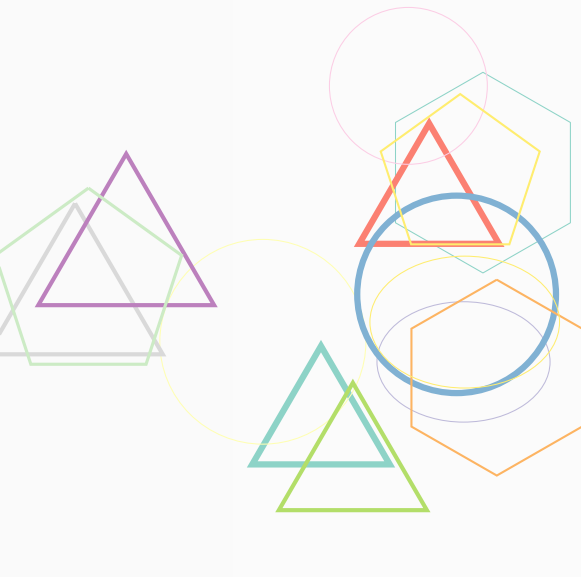[{"shape": "triangle", "thickness": 3, "radius": 0.68, "center": [0.552, 0.263]}, {"shape": "hexagon", "thickness": 0.5, "radius": 0.87, "center": [0.831, 0.7]}, {"shape": "circle", "thickness": 0.5, "radius": 0.89, "center": [0.452, 0.407]}, {"shape": "oval", "thickness": 0.5, "radius": 0.74, "center": [0.797, 0.372]}, {"shape": "triangle", "thickness": 3, "radius": 0.69, "center": [0.738, 0.646]}, {"shape": "circle", "thickness": 3, "radius": 0.85, "center": [0.786, 0.489]}, {"shape": "hexagon", "thickness": 1, "radius": 0.85, "center": [0.855, 0.345]}, {"shape": "triangle", "thickness": 2, "radius": 0.74, "center": [0.607, 0.189]}, {"shape": "circle", "thickness": 0.5, "radius": 0.68, "center": [0.703, 0.85]}, {"shape": "triangle", "thickness": 2, "radius": 0.87, "center": [0.129, 0.473]}, {"shape": "triangle", "thickness": 2, "radius": 0.87, "center": [0.217, 0.558]}, {"shape": "pentagon", "thickness": 1.5, "radius": 0.84, "center": [0.152, 0.505]}, {"shape": "oval", "thickness": 0.5, "radius": 0.82, "center": [0.8, 0.441]}, {"shape": "pentagon", "thickness": 1, "radius": 0.72, "center": [0.792, 0.692]}]